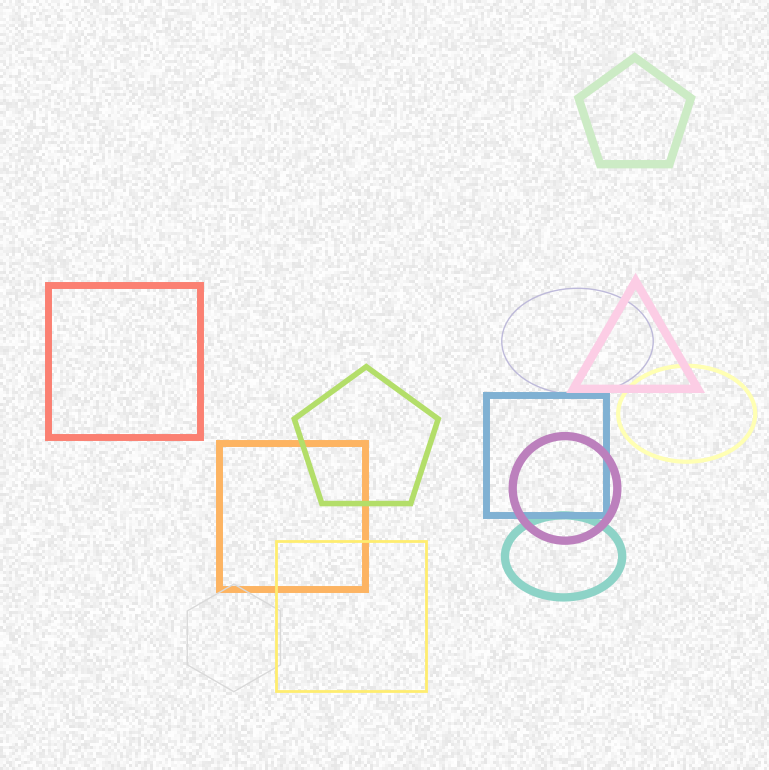[{"shape": "oval", "thickness": 3, "radius": 0.38, "center": [0.732, 0.277]}, {"shape": "oval", "thickness": 1.5, "radius": 0.45, "center": [0.892, 0.463]}, {"shape": "oval", "thickness": 0.5, "radius": 0.49, "center": [0.75, 0.557]}, {"shape": "square", "thickness": 2.5, "radius": 0.49, "center": [0.161, 0.531]}, {"shape": "square", "thickness": 2.5, "radius": 0.39, "center": [0.709, 0.409]}, {"shape": "square", "thickness": 2.5, "radius": 0.47, "center": [0.379, 0.329]}, {"shape": "pentagon", "thickness": 2, "radius": 0.49, "center": [0.476, 0.426]}, {"shape": "triangle", "thickness": 3, "radius": 0.47, "center": [0.825, 0.542]}, {"shape": "hexagon", "thickness": 0.5, "radius": 0.35, "center": [0.304, 0.172]}, {"shape": "circle", "thickness": 3, "radius": 0.34, "center": [0.734, 0.366]}, {"shape": "pentagon", "thickness": 3, "radius": 0.38, "center": [0.824, 0.849]}, {"shape": "square", "thickness": 1, "radius": 0.49, "center": [0.456, 0.2]}]